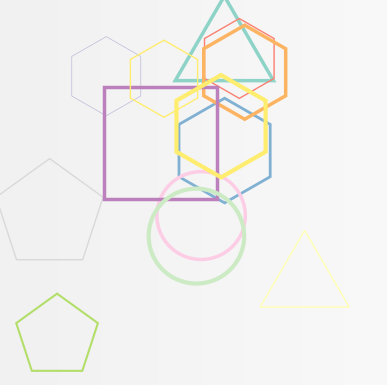[{"shape": "triangle", "thickness": 2.5, "radius": 0.73, "center": [0.579, 0.864]}, {"shape": "triangle", "thickness": 1, "radius": 0.66, "center": [0.786, 0.269]}, {"shape": "hexagon", "thickness": 0.5, "radius": 0.51, "center": [0.274, 0.802]}, {"shape": "hexagon", "thickness": 1, "radius": 0.52, "center": [0.618, 0.848]}, {"shape": "hexagon", "thickness": 2, "radius": 0.68, "center": [0.58, 0.609]}, {"shape": "hexagon", "thickness": 2.5, "radius": 0.61, "center": [0.631, 0.812]}, {"shape": "pentagon", "thickness": 1.5, "radius": 0.55, "center": [0.147, 0.126]}, {"shape": "circle", "thickness": 2.5, "radius": 0.57, "center": [0.519, 0.44]}, {"shape": "pentagon", "thickness": 1, "radius": 0.73, "center": [0.128, 0.443]}, {"shape": "square", "thickness": 2.5, "radius": 0.73, "center": [0.414, 0.63]}, {"shape": "circle", "thickness": 3, "radius": 0.62, "center": [0.507, 0.387]}, {"shape": "hexagon", "thickness": 3, "radius": 0.66, "center": [0.57, 0.672]}, {"shape": "hexagon", "thickness": 1, "radius": 0.5, "center": [0.423, 0.795]}]